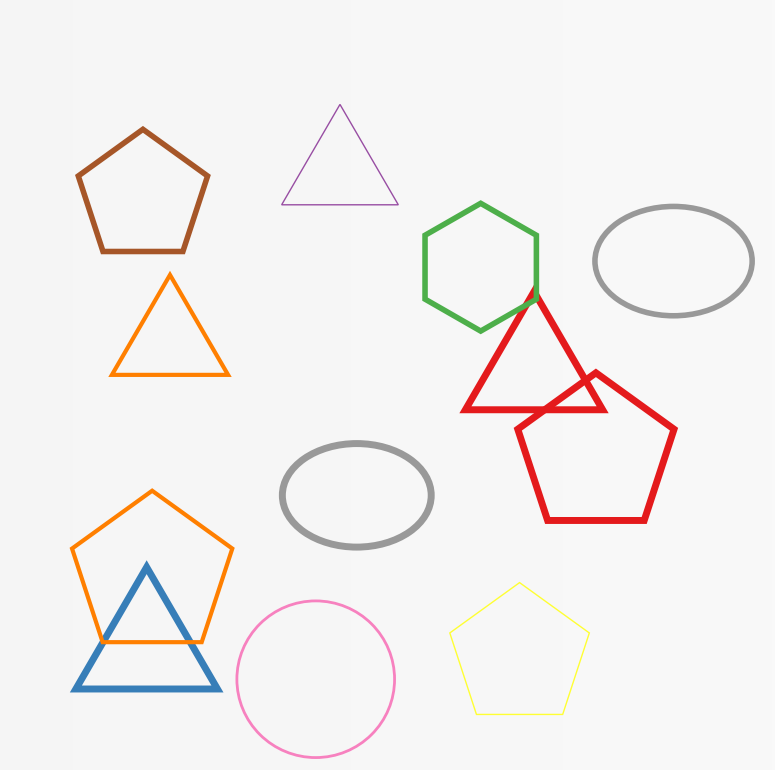[{"shape": "pentagon", "thickness": 2.5, "radius": 0.53, "center": [0.769, 0.41]}, {"shape": "triangle", "thickness": 2.5, "radius": 0.51, "center": [0.689, 0.519]}, {"shape": "triangle", "thickness": 2.5, "radius": 0.53, "center": [0.189, 0.158]}, {"shape": "hexagon", "thickness": 2, "radius": 0.41, "center": [0.62, 0.653]}, {"shape": "triangle", "thickness": 0.5, "radius": 0.43, "center": [0.439, 0.777]}, {"shape": "pentagon", "thickness": 1.5, "radius": 0.54, "center": [0.196, 0.254]}, {"shape": "triangle", "thickness": 1.5, "radius": 0.43, "center": [0.219, 0.556]}, {"shape": "pentagon", "thickness": 0.5, "radius": 0.47, "center": [0.67, 0.149]}, {"shape": "pentagon", "thickness": 2, "radius": 0.44, "center": [0.184, 0.744]}, {"shape": "circle", "thickness": 1, "radius": 0.51, "center": [0.407, 0.118]}, {"shape": "oval", "thickness": 2.5, "radius": 0.48, "center": [0.46, 0.357]}, {"shape": "oval", "thickness": 2, "radius": 0.51, "center": [0.869, 0.661]}]